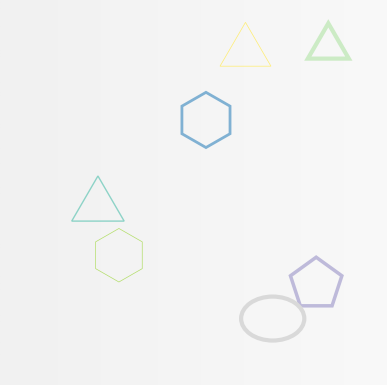[{"shape": "triangle", "thickness": 1, "radius": 0.39, "center": [0.253, 0.465]}, {"shape": "pentagon", "thickness": 2.5, "radius": 0.35, "center": [0.816, 0.262]}, {"shape": "hexagon", "thickness": 2, "radius": 0.36, "center": [0.532, 0.688]}, {"shape": "hexagon", "thickness": 0.5, "radius": 0.35, "center": [0.307, 0.337]}, {"shape": "oval", "thickness": 3, "radius": 0.41, "center": [0.704, 0.173]}, {"shape": "triangle", "thickness": 3, "radius": 0.31, "center": [0.847, 0.878]}, {"shape": "triangle", "thickness": 0.5, "radius": 0.38, "center": [0.633, 0.866]}]